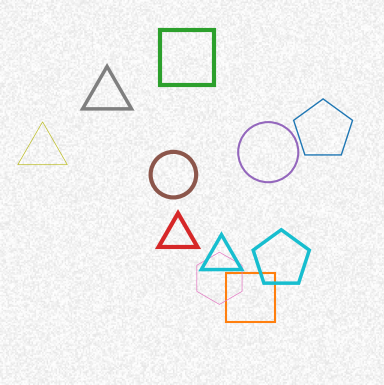[{"shape": "pentagon", "thickness": 1, "radius": 0.4, "center": [0.839, 0.663]}, {"shape": "square", "thickness": 1.5, "radius": 0.32, "center": [0.65, 0.228]}, {"shape": "square", "thickness": 3, "radius": 0.35, "center": [0.486, 0.851]}, {"shape": "triangle", "thickness": 3, "radius": 0.29, "center": [0.462, 0.388]}, {"shape": "circle", "thickness": 1.5, "radius": 0.39, "center": [0.697, 0.605]}, {"shape": "circle", "thickness": 3, "radius": 0.3, "center": [0.45, 0.546]}, {"shape": "hexagon", "thickness": 0.5, "radius": 0.34, "center": [0.57, 0.277]}, {"shape": "triangle", "thickness": 2.5, "radius": 0.37, "center": [0.278, 0.754]}, {"shape": "triangle", "thickness": 0.5, "radius": 0.37, "center": [0.111, 0.609]}, {"shape": "pentagon", "thickness": 2.5, "radius": 0.38, "center": [0.731, 0.327]}, {"shape": "triangle", "thickness": 2.5, "radius": 0.3, "center": [0.575, 0.33]}]